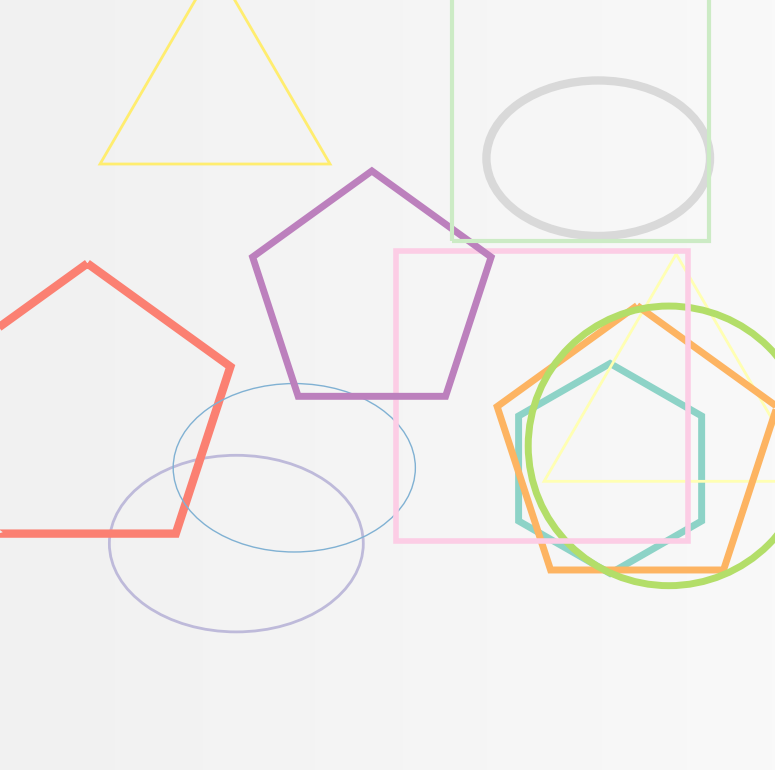[{"shape": "hexagon", "thickness": 2.5, "radius": 0.68, "center": [0.787, 0.392]}, {"shape": "triangle", "thickness": 1, "radius": 0.98, "center": [0.872, 0.473]}, {"shape": "oval", "thickness": 1, "radius": 0.82, "center": [0.305, 0.294]}, {"shape": "pentagon", "thickness": 3, "radius": 0.97, "center": [0.113, 0.464]}, {"shape": "oval", "thickness": 0.5, "radius": 0.78, "center": [0.38, 0.393]}, {"shape": "pentagon", "thickness": 2.5, "radius": 0.95, "center": [0.822, 0.413]}, {"shape": "circle", "thickness": 2.5, "radius": 0.91, "center": [0.863, 0.421]}, {"shape": "square", "thickness": 2, "radius": 0.94, "center": [0.7, 0.485]}, {"shape": "oval", "thickness": 3, "radius": 0.72, "center": [0.772, 0.795]}, {"shape": "pentagon", "thickness": 2.5, "radius": 0.81, "center": [0.48, 0.616]}, {"shape": "square", "thickness": 1.5, "radius": 0.83, "center": [0.749, 0.853]}, {"shape": "triangle", "thickness": 1, "radius": 0.86, "center": [0.277, 0.873]}]